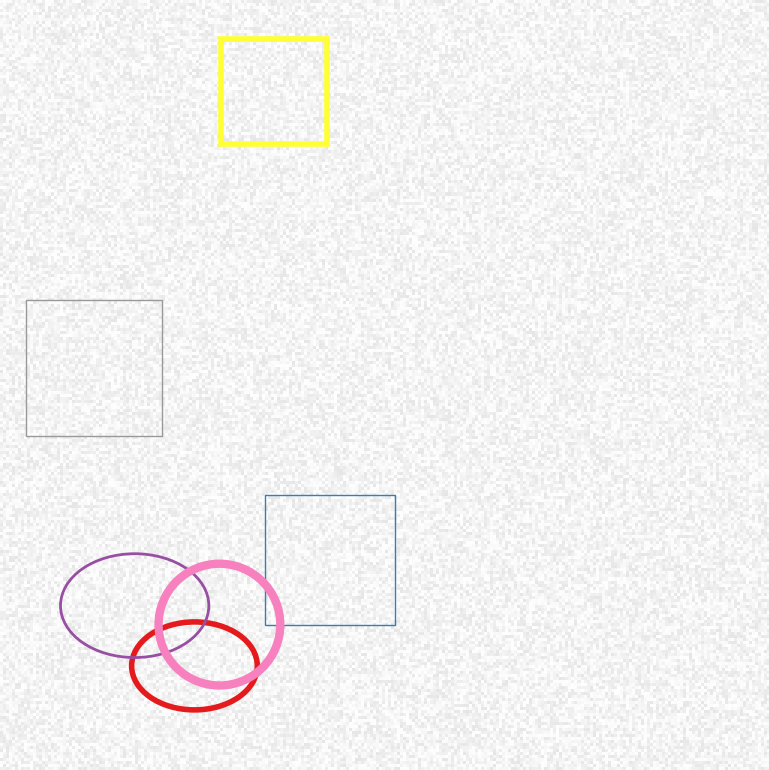[{"shape": "oval", "thickness": 2, "radius": 0.41, "center": [0.253, 0.135]}, {"shape": "square", "thickness": 0.5, "radius": 0.42, "center": [0.429, 0.273]}, {"shape": "oval", "thickness": 1, "radius": 0.48, "center": [0.175, 0.213]}, {"shape": "square", "thickness": 2, "radius": 0.34, "center": [0.356, 0.881]}, {"shape": "circle", "thickness": 3, "radius": 0.4, "center": [0.285, 0.189]}, {"shape": "square", "thickness": 0.5, "radius": 0.44, "center": [0.122, 0.522]}]